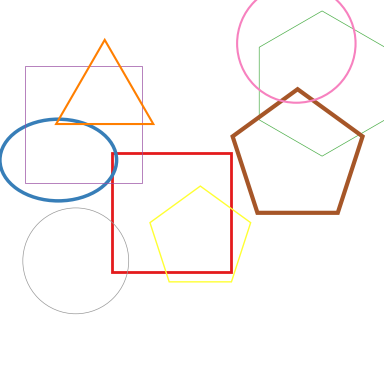[{"shape": "square", "thickness": 2, "radius": 0.77, "center": [0.446, 0.448]}, {"shape": "oval", "thickness": 2.5, "radius": 0.76, "center": [0.151, 0.584]}, {"shape": "hexagon", "thickness": 0.5, "radius": 0.94, "center": [0.837, 0.783]}, {"shape": "square", "thickness": 0.5, "radius": 0.76, "center": [0.217, 0.677]}, {"shape": "triangle", "thickness": 1.5, "radius": 0.73, "center": [0.272, 0.751]}, {"shape": "pentagon", "thickness": 1, "radius": 0.69, "center": [0.52, 0.379]}, {"shape": "pentagon", "thickness": 3, "radius": 0.89, "center": [0.773, 0.591]}, {"shape": "circle", "thickness": 1.5, "radius": 0.77, "center": [0.77, 0.887]}, {"shape": "circle", "thickness": 0.5, "radius": 0.69, "center": [0.197, 0.322]}]